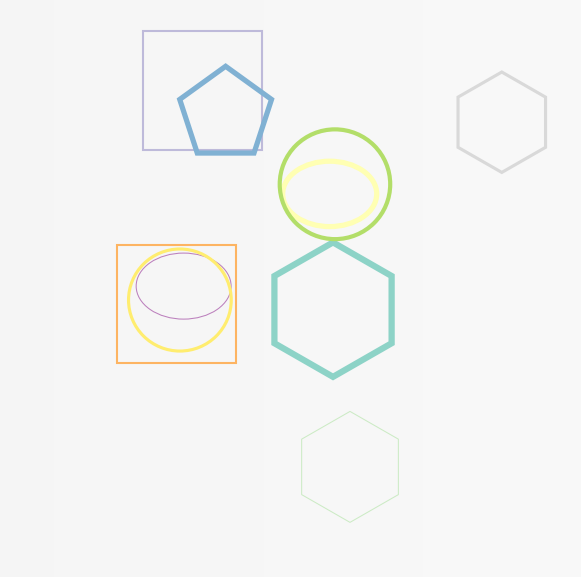[{"shape": "hexagon", "thickness": 3, "radius": 0.58, "center": [0.573, 0.463]}, {"shape": "oval", "thickness": 2.5, "radius": 0.4, "center": [0.567, 0.663]}, {"shape": "square", "thickness": 1, "radius": 0.51, "center": [0.348, 0.842]}, {"shape": "pentagon", "thickness": 2.5, "radius": 0.42, "center": [0.388, 0.801]}, {"shape": "square", "thickness": 1, "radius": 0.51, "center": [0.304, 0.473]}, {"shape": "circle", "thickness": 2, "radius": 0.48, "center": [0.576, 0.68]}, {"shape": "hexagon", "thickness": 1.5, "radius": 0.43, "center": [0.863, 0.787]}, {"shape": "oval", "thickness": 0.5, "radius": 0.41, "center": [0.316, 0.504]}, {"shape": "hexagon", "thickness": 0.5, "radius": 0.48, "center": [0.602, 0.191]}, {"shape": "circle", "thickness": 1.5, "radius": 0.44, "center": [0.309, 0.48]}]